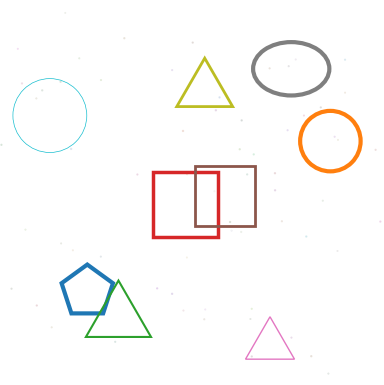[{"shape": "pentagon", "thickness": 3, "radius": 0.35, "center": [0.227, 0.243]}, {"shape": "circle", "thickness": 3, "radius": 0.39, "center": [0.858, 0.633]}, {"shape": "triangle", "thickness": 1.5, "radius": 0.49, "center": [0.308, 0.174]}, {"shape": "square", "thickness": 2.5, "radius": 0.42, "center": [0.481, 0.468]}, {"shape": "square", "thickness": 2, "radius": 0.39, "center": [0.585, 0.492]}, {"shape": "triangle", "thickness": 1, "radius": 0.37, "center": [0.701, 0.104]}, {"shape": "oval", "thickness": 3, "radius": 0.5, "center": [0.756, 0.821]}, {"shape": "triangle", "thickness": 2, "radius": 0.42, "center": [0.532, 0.765]}, {"shape": "circle", "thickness": 0.5, "radius": 0.48, "center": [0.129, 0.7]}]